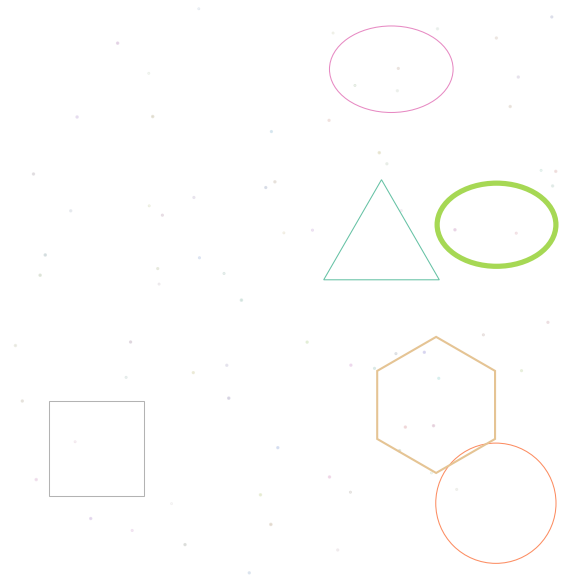[{"shape": "triangle", "thickness": 0.5, "radius": 0.58, "center": [0.661, 0.572]}, {"shape": "circle", "thickness": 0.5, "radius": 0.52, "center": [0.859, 0.128]}, {"shape": "oval", "thickness": 0.5, "radius": 0.54, "center": [0.678, 0.879]}, {"shape": "oval", "thickness": 2.5, "radius": 0.51, "center": [0.86, 0.61]}, {"shape": "hexagon", "thickness": 1, "radius": 0.59, "center": [0.755, 0.298]}, {"shape": "square", "thickness": 0.5, "radius": 0.41, "center": [0.167, 0.223]}]